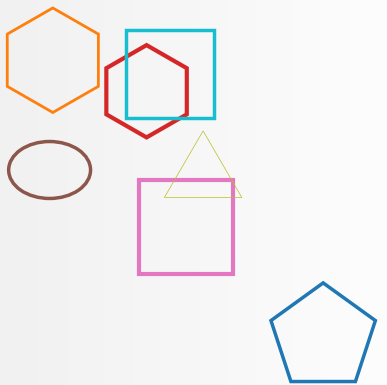[{"shape": "pentagon", "thickness": 2.5, "radius": 0.71, "center": [0.834, 0.124]}, {"shape": "hexagon", "thickness": 2, "radius": 0.68, "center": [0.136, 0.844]}, {"shape": "hexagon", "thickness": 3, "radius": 0.6, "center": [0.378, 0.763]}, {"shape": "oval", "thickness": 2.5, "radius": 0.53, "center": [0.128, 0.558]}, {"shape": "square", "thickness": 3, "radius": 0.61, "center": [0.481, 0.41]}, {"shape": "triangle", "thickness": 0.5, "radius": 0.58, "center": [0.524, 0.545]}, {"shape": "square", "thickness": 2.5, "radius": 0.57, "center": [0.439, 0.807]}]